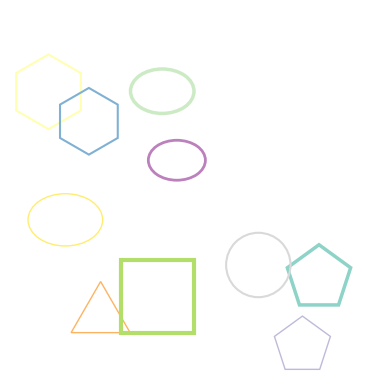[{"shape": "pentagon", "thickness": 2.5, "radius": 0.43, "center": [0.829, 0.278]}, {"shape": "hexagon", "thickness": 1.5, "radius": 0.48, "center": [0.126, 0.762]}, {"shape": "pentagon", "thickness": 1, "radius": 0.38, "center": [0.786, 0.103]}, {"shape": "hexagon", "thickness": 1.5, "radius": 0.43, "center": [0.231, 0.685]}, {"shape": "triangle", "thickness": 1, "radius": 0.44, "center": [0.261, 0.18]}, {"shape": "square", "thickness": 3, "radius": 0.48, "center": [0.409, 0.23]}, {"shape": "circle", "thickness": 1.5, "radius": 0.42, "center": [0.671, 0.312]}, {"shape": "oval", "thickness": 2, "radius": 0.37, "center": [0.459, 0.584]}, {"shape": "oval", "thickness": 2.5, "radius": 0.41, "center": [0.421, 0.763]}, {"shape": "oval", "thickness": 1, "radius": 0.48, "center": [0.17, 0.429]}]